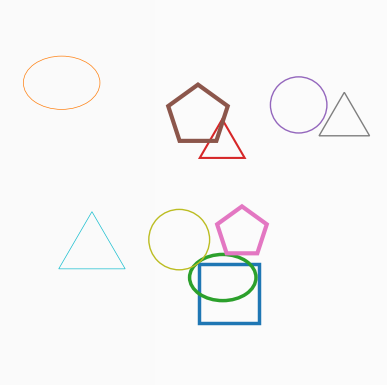[{"shape": "square", "thickness": 2.5, "radius": 0.38, "center": [0.591, 0.238]}, {"shape": "oval", "thickness": 0.5, "radius": 0.49, "center": [0.159, 0.785]}, {"shape": "oval", "thickness": 2.5, "radius": 0.43, "center": [0.575, 0.279]}, {"shape": "triangle", "thickness": 1.5, "radius": 0.33, "center": [0.573, 0.623]}, {"shape": "circle", "thickness": 1, "radius": 0.36, "center": [0.771, 0.727]}, {"shape": "pentagon", "thickness": 3, "radius": 0.4, "center": [0.511, 0.699]}, {"shape": "pentagon", "thickness": 3, "radius": 0.34, "center": [0.624, 0.397]}, {"shape": "triangle", "thickness": 1, "radius": 0.38, "center": [0.889, 0.685]}, {"shape": "circle", "thickness": 1, "radius": 0.39, "center": [0.462, 0.378]}, {"shape": "triangle", "thickness": 0.5, "radius": 0.49, "center": [0.237, 0.351]}]